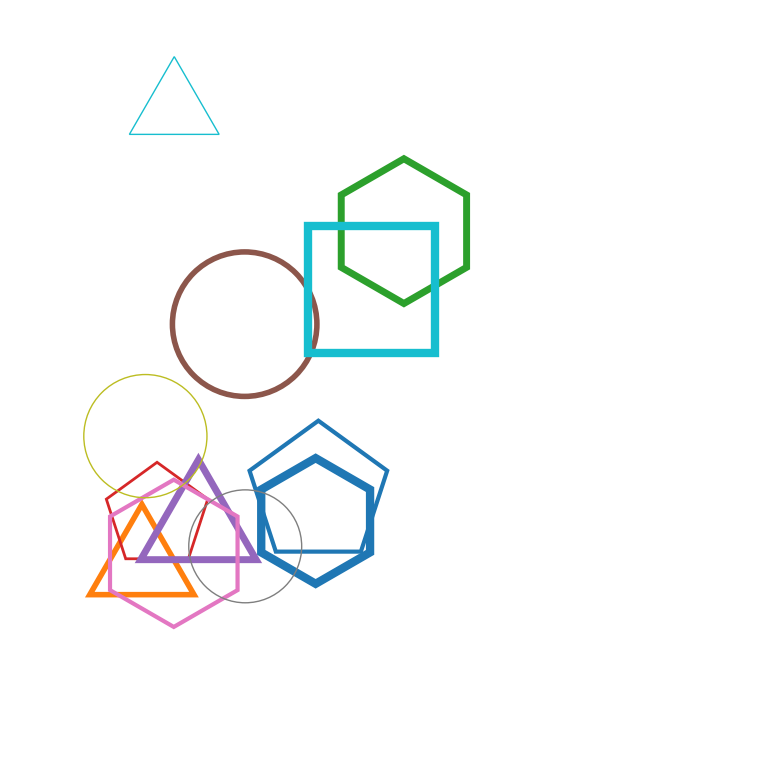[{"shape": "hexagon", "thickness": 3, "radius": 0.41, "center": [0.41, 0.323]}, {"shape": "pentagon", "thickness": 1.5, "radius": 0.47, "center": [0.413, 0.36]}, {"shape": "triangle", "thickness": 2, "radius": 0.39, "center": [0.184, 0.267]}, {"shape": "hexagon", "thickness": 2.5, "radius": 0.47, "center": [0.525, 0.7]}, {"shape": "pentagon", "thickness": 1, "radius": 0.35, "center": [0.204, 0.33]}, {"shape": "triangle", "thickness": 2.5, "radius": 0.43, "center": [0.258, 0.316]}, {"shape": "circle", "thickness": 2, "radius": 0.47, "center": [0.318, 0.579]}, {"shape": "hexagon", "thickness": 1.5, "radius": 0.48, "center": [0.226, 0.281]}, {"shape": "circle", "thickness": 0.5, "radius": 0.37, "center": [0.318, 0.29]}, {"shape": "circle", "thickness": 0.5, "radius": 0.4, "center": [0.189, 0.434]}, {"shape": "square", "thickness": 3, "radius": 0.41, "center": [0.483, 0.624]}, {"shape": "triangle", "thickness": 0.5, "radius": 0.34, "center": [0.226, 0.859]}]